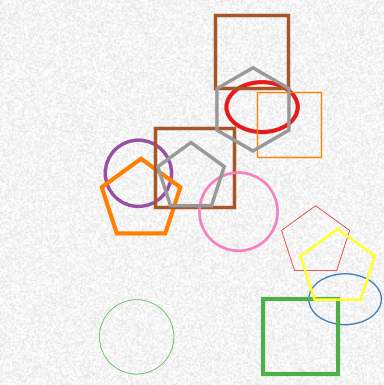[{"shape": "oval", "thickness": 3, "radius": 0.46, "center": [0.681, 0.722]}, {"shape": "pentagon", "thickness": 0.5, "radius": 0.47, "center": [0.82, 0.373]}, {"shape": "oval", "thickness": 1, "radius": 0.47, "center": [0.896, 0.223]}, {"shape": "square", "thickness": 3, "radius": 0.49, "center": [0.779, 0.125]}, {"shape": "circle", "thickness": 0.5, "radius": 0.48, "center": [0.355, 0.125]}, {"shape": "circle", "thickness": 2.5, "radius": 0.43, "center": [0.36, 0.55]}, {"shape": "square", "thickness": 1, "radius": 0.42, "center": [0.751, 0.677]}, {"shape": "pentagon", "thickness": 3, "radius": 0.54, "center": [0.366, 0.48]}, {"shape": "pentagon", "thickness": 2, "radius": 0.51, "center": [0.877, 0.304]}, {"shape": "square", "thickness": 2.5, "radius": 0.51, "center": [0.505, 0.565]}, {"shape": "square", "thickness": 2.5, "radius": 0.47, "center": [0.654, 0.866]}, {"shape": "circle", "thickness": 2, "radius": 0.51, "center": [0.619, 0.45]}, {"shape": "hexagon", "thickness": 2.5, "radius": 0.54, "center": [0.657, 0.716]}, {"shape": "pentagon", "thickness": 2.5, "radius": 0.45, "center": [0.496, 0.539]}]